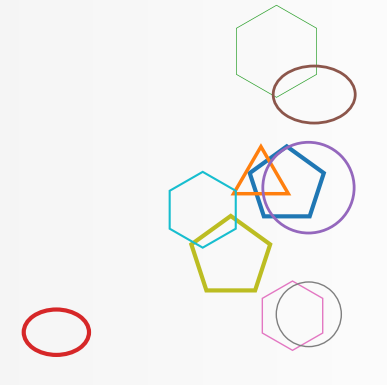[{"shape": "pentagon", "thickness": 3, "radius": 0.5, "center": [0.74, 0.519]}, {"shape": "triangle", "thickness": 2.5, "radius": 0.41, "center": [0.673, 0.538]}, {"shape": "hexagon", "thickness": 0.5, "radius": 0.6, "center": [0.714, 0.867]}, {"shape": "oval", "thickness": 3, "radius": 0.42, "center": [0.145, 0.137]}, {"shape": "circle", "thickness": 2, "radius": 0.59, "center": [0.796, 0.513]}, {"shape": "oval", "thickness": 2, "radius": 0.53, "center": [0.811, 0.754]}, {"shape": "hexagon", "thickness": 1, "radius": 0.45, "center": [0.755, 0.18]}, {"shape": "circle", "thickness": 1, "radius": 0.42, "center": [0.797, 0.184]}, {"shape": "pentagon", "thickness": 3, "radius": 0.53, "center": [0.595, 0.332]}, {"shape": "hexagon", "thickness": 1.5, "radius": 0.49, "center": [0.523, 0.455]}]